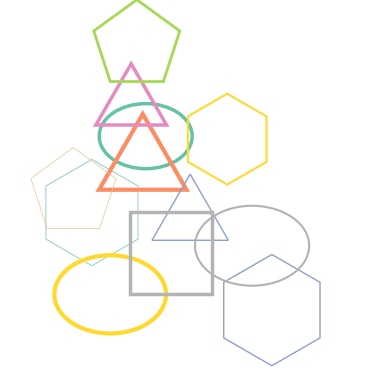[{"shape": "hexagon", "thickness": 0.5, "radius": 0.69, "center": [0.239, 0.448]}, {"shape": "oval", "thickness": 2.5, "radius": 0.6, "center": [0.378, 0.646]}, {"shape": "triangle", "thickness": 3, "radius": 0.66, "center": [0.371, 0.573]}, {"shape": "hexagon", "thickness": 1, "radius": 0.72, "center": [0.706, 0.195]}, {"shape": "triangle", "thickness": 1, "radius": 0.57, "center": [0.494, 0.433]}, {"shape": "triangle", "thickness": 2.5, "radius": 0.53, "center": [0.341, 0.728]}, {"shape": "pentagon", "thickness": 2, "radius": 0.59, "center": [0.355, 0.883]}, {"shape": "oval", "thickness": 3, "radius": 0.73, "center": [0.286, 0.235]}, {"shape": "hexagon", "thickness": 1.5, "radius": 0.59, "center": [0.59, 0.639]}, {"shape": "pentagon", "thickness": 0.5, "radius": 0.58, "center": [0.191, 0.5]}, {"shape": "oval", "thickness": 1.5, "radius": 0.74, "center": [0.655, 0.362]}, {"shape": "square", "thickness": 2.5, "radius": 0.53, "center": [0.445, 0.342]}]